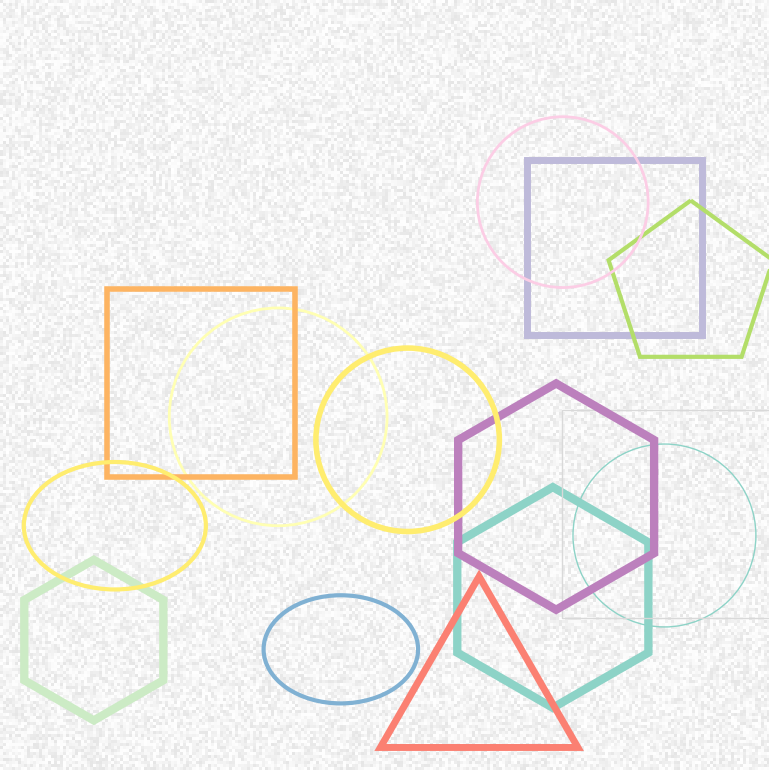[{"shape": "circle", "thickness": 0.5, "radius": 0.59, "center": [0.863, 0.305]}, {"shape": "hexagon", "thickness": 3, "radius": 0.72, "center": [0.718, 0.224]}, {"shape": "circle", "thickness": 1, "radius": 0.71, "center": [0.361, 0.459]}, {"shape": "square", "thickness": 2.5, "radius": 0.57, "center": [0.798, 0.678]}, {"shape": "triangle", "thickness": 2.5, "radius": 0.74, "center": [0.622, 0.103]}, {"shape": "oval", "thickness": 1.5, "radius": 0.5, "center": [0.443, 0.157]}, {"shape": "square", "thickness": 2, "radius": 0.61, "center": [0.261, 0.502]}, {"shape": "pentagon", "thickness": 1.5, "radius": 0.56, "center": [0.897, 0.627]}, {"shape": "circle", "thickness": 1, "radius": 0.55, "center": [0.731, 0.737]}, {"shape": "square", "thickness": 0.5, "radius": 0.68, "center": [0.865, 0.332]}, {"shape": "hexagon", "thickness": 3, "radius": 0.73, "center": [0.722, 0.355]}, {"shape": "hexagon", "thickness": 3, "radius": 0.52, "center": [0.122, 0.169]}, {"shape": "oval", "thickness": 1.5, "radius": 0.59, "center": [0.149, 0.317]}, {"shape": "circle", "thickness": 2, "radius": 0.6, "center": [0.529, 0.429]}]